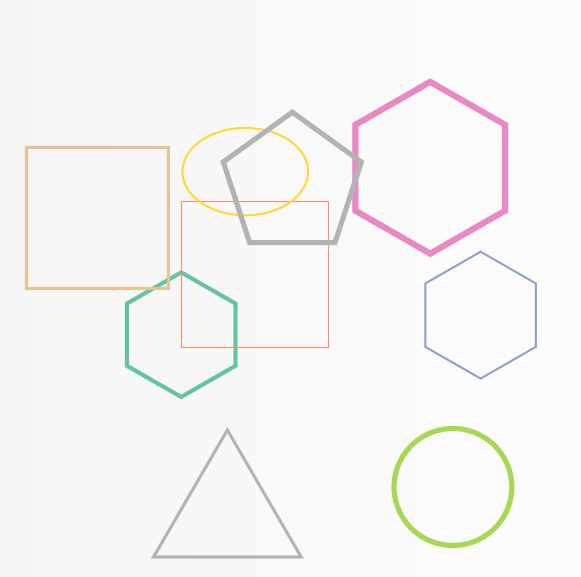[{"shape": "hexagon", "thickness": 2, "radius": 0.54, "center": [0.312, 0.42]}, {"shape": "square", "thickness": 0.5, "radius": 0.63, "center": [0.438, 0.525]}, {"shape": "hexagon", "thickness": 1, "radius": 0.55, "center": [0.827, 0.453]}, {"shape": "hexagon", "thickness": 3, "radius": 0.74, "center": [0.74, 0.709]}, {"shape": "circle", "thickness": 2.5, "radius": 0.51, "center": [0.779, 0.156]}, {"shape": "oval", "thickness": 1, "radius": 0.54, "center": [0.422, 0.702]}, {"shape": "square", "thickness": 1.5, "radius": 0.61, "center": [0.167, 0.622]}, {"shape": "pentagon", "thickness": 2.5, "radius": 0.62, "center": [0.503, 0.68]}, {"shape": "triangle", "thickness": 1.5, "radius": 0.73, "center": [0.391, 0.108]}]